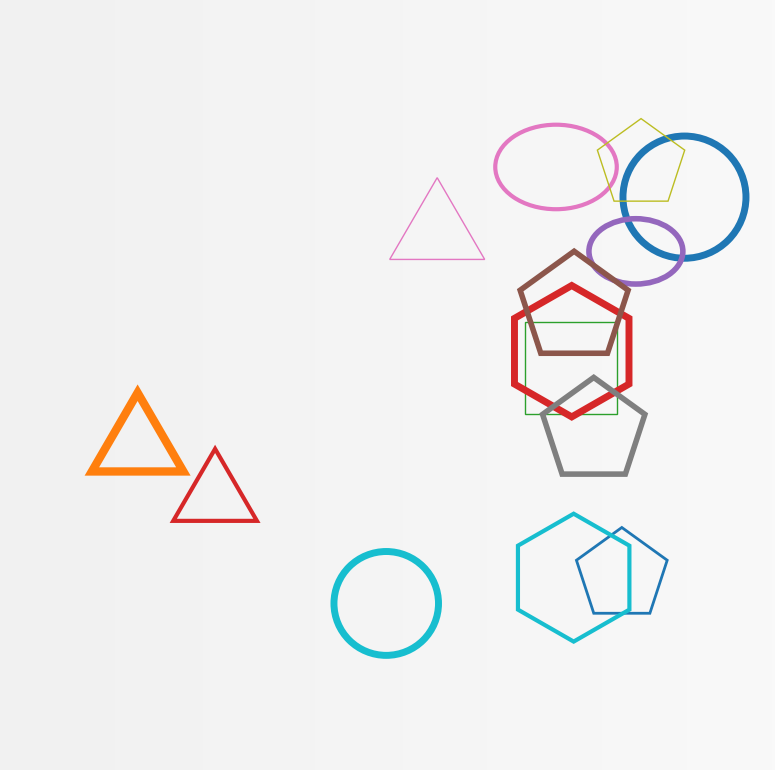[{"shape": "pentagon", "thickness": 1, "radius": 0.31, "center": [0.802, 0.253]}, {"shape": "circle", "thickness": 2.5, "radius": 0.4, "center": [0.883, 0.744]}, {"shape": "triangle", "thickness": 3, "radius": 0.34, "center": [0.178, 0.422]}, {"shape": "square", "thickness": 0.5, "radius": 0.3, "center": [0.736, 0.522]}, {"shape": "triangle", "thickness": 1.5, "radius": 0.31, "center": [0.278, 0.355]}, {"shape": "hexagon", "thickness": 2.5, "radius": 0.43, "center": [0.738, 0.544]}, {"shape": "oval", "thickness": 2, "radius": 0.3, "center": [0.821, 0.674]}, {"shape": "pentagon", "thickness": 2, "radius": 0.37, "center": [0.741, 0.6]}, {"shape": "oval", "thickness": 1.5, "radius": 0.39, "center": [0.717, 0.783]}, {"shape": "triangle", "thickness": 0.5, "radius": 0.35, "center": [0.564, 0.698]}, {"shape": "pentagon", "thickness": 2, "radius": 0.35, "center": [0.766, 0.44]}, {"shape": "pentagon", "thickness": 0.5, "radius": 0.3, "center": [0.827, 0.787]}, {"shape": "circle", "thickness": 2.5, "radius": 0.34, "center": [0.498, 0.216]}, {"shape": "hexagon", "thickness": 1.5, "radius": 0.42, "center": [0.74, 0.25]}]